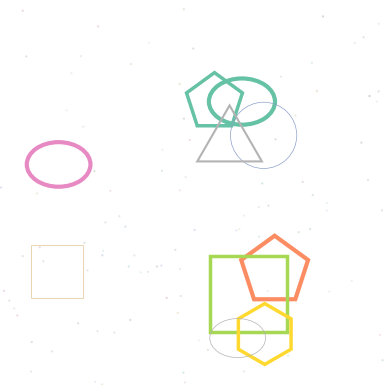[{"shape": "oval", "thickness": 3, "radius": 0.43, "center": [0.628, 0.736]}, {"shape": "pentagon", "thickness": 2.5, "radius": 0.38, "center": [0.557, 0.735]}, {"shape": "pentagon", "thickness": 3, "radius": 0.46, "center": [0.713, 0.297]}, {"shape": "circle", "thickness": 0.5, "radius": 0.43, "center": [0.685, 0.648]}, {"shape": "oval", "thickness": 3, "radius": 0.41, "center": [0.152, 0.573]}, {"shape": "square", "thickness": 2.5, "radius": 0.5, "center": [0.645, 0.236]}, {"shape": "hexagon", "thickness": 2.5, "radius": 0.4, "center": [0.688, 0.132]}, {"shape": "square", "thickness": 0.5, "radius": 0.34, "center": [0.149, 0.295]}, {"shape": "oval", "thickness": 0.5, "radius": 0.36, "center": [0.617, 0.122]}, {"shape": "triangle", "thickness": 1.5, "radius": 0.48, "center": [0.596, 0.629]}]